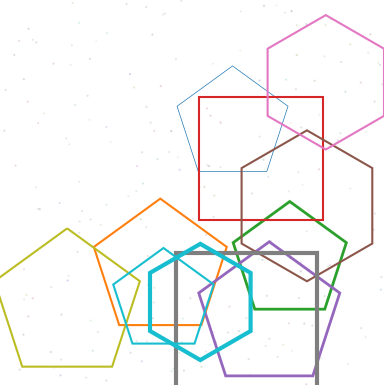[{"shape": "pentagon", "thickness": 0.5, "radius": 0.76, "center": [0.604, 0.677]}, {"shape": "pentagon", "thickness": 1.5, "radius": 0.91, "center": [0.416, 0.302]}, {"shape": "pentagon", "thickness": 2, "radius": 0.77, "center": [0.753, 0.322]}, {"shape": "square", "thickness": 1.5, "radius": 0.8, "center": [0.678, 0.588]}, {"shape": "pentagon", "thickness": 2, "radius": 0.96, "center": [0.699, 0.179]}, {"shape": "hexagon", "thickness": 1.5, "radius": 0.98, "center": [0.797, 0.465]}, {"shape": "hexagon", "thickness": 1.5, "radius": 0.87, "center": [0.846, 0.786]}, {"shape": "square", "thickness": 3, "radius": 0.92, "center": [0.641, 0.159]}, {"shape": "pentagon", "thickness": 1.5, "radius": 0.99, "center": [0.174, 0.208]}, {"shape": "hexagon", "thickness": 3, "radius": 0.75, "center": [0.52, 0.216]}, {"shape": "pentagon", "thickness": 1.5, "radius": 0.69, "center": [0.425, 0.219]}]